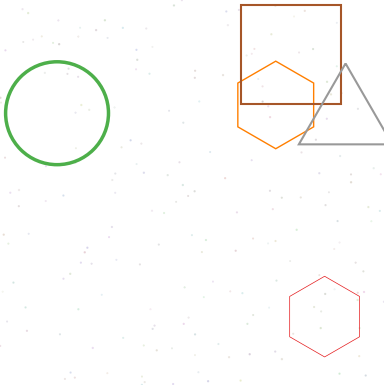[{"shape": "hexagon", "thickness": 0.5, "radius": 0.52, "center": [0.843, 0.178]}, {"shape": "circle", "thickness": 2.5, "radius": 0.67, "center": [0.148, 0.706]}, {"shape": "hexagon", "thickness": 1, "radius": 0.57, "center": [0.716, 0.727]}, {"shape": "square", "thickness": 1.5, "radius": 0.64, "center": [0.756, 0.858]}, {"shape": "triangle", "thickness": 1.5, "radius": 0.7, "center": [0.898, 0.695]}]